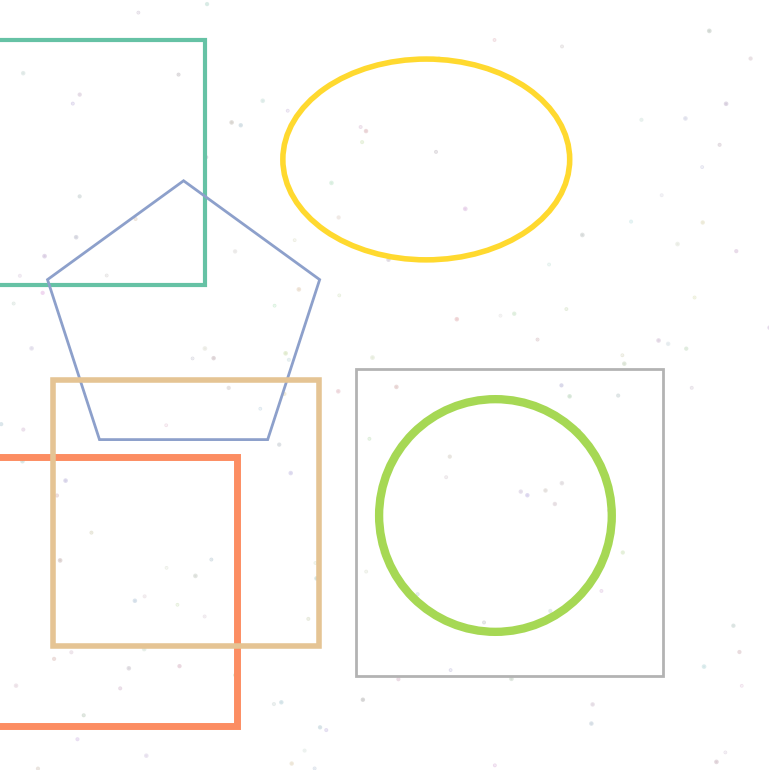[{"shape": "square", "thickness": 1.5, "radius": 0.8, "center": [0.108, 0.789]}, {"shape": "square", "thickness": 2.5, "radius": 0.87, "center": [0.133, 0.232]}, {"shape": "pentagon", "thickness": 1, "radius": 0.93, "center": [0.238, 0.579]}, {"shape": "circle", "thickness": 3, "radius": 0.76, "center": [0.643, 0.331]}, {"shape": "oval", "thickness": 2, "radius": 0.93, "center": [0.554, 0.793]}, {"shape": "square", "thickness": 2, "radius": 0.87, "center": [0.242, 0.334]}, {"shape": "square", "thickness": 1, "radius": 1.0, "center": [0.662, 0.321]}]